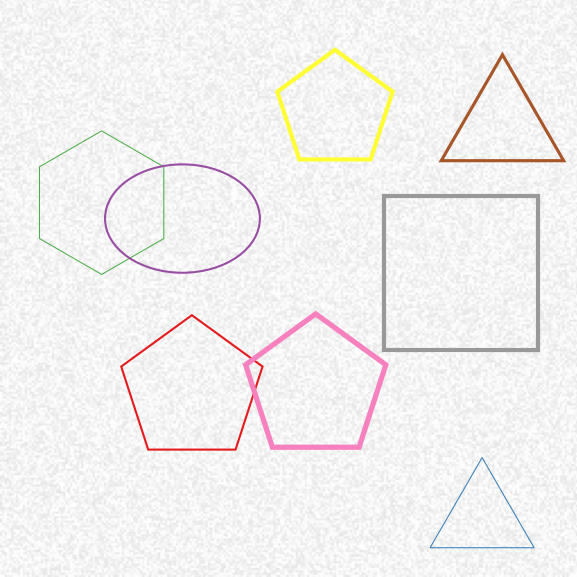[{"shape": "pentagon", "thickness": 1, "radius": 0.64, "center": [0.332, 0.325]}, {"shape": "triangle", "thickness": 0.5, "radius": 0.52, "center": [0.835, 0.103]}, {"shape": "hexagon", "thickness": 0.5, "radius": 0.62, "center": [0.176, 0.648]}, {"shape": "oval", "thickness": 1, "radius": 0.67, "center": [0.316, 0.621]}, {"shape": "pentagon", "thickness": 2, "radius": 0.52, "center": [0.58, 0.808]}, {"shape": "triangle", "thickness": 1.5, "radius": 0.61, "center": [0.87, 0.782]}, {"shape": "pentagon", "thickness": 2.5, "radius": 0.64, "center": [0.547, 0.328]}, {"shape": "square", "thickness": 2, "radius": 0.66, "center": [0.798, 0.526]}]